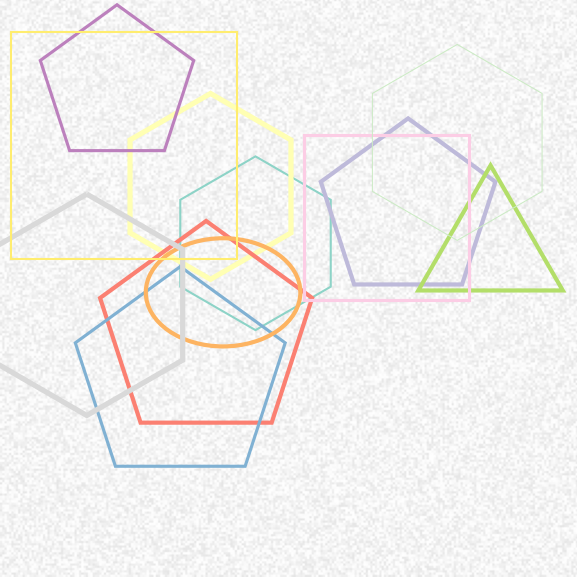[{"shape": "hexagon", "thickness": 1, "radius": 0.75, "center": [0.442, 0.578]}, {"shape": "hexagon", "thickness": 2.5, "radius": 0.8, "center": [0.365, 0.676]}, {"shape": "pentagon", "thickness": 2, "radius": 0.79, "center": [0.707, 0.635]}, {"shape": "pentagon", "thickness": 2, "radius": 0.97, "center": [0.357, 0.423]}, {"shape": "pentagon", "thickness": 1.5, "radius": 0.96, "center": [0.312, 0.346]}, {"shape": "oval", "thickness": 2, "radius": 0.67, "center": [0.386, 0.493]}, {"shape": "triangle", "thickness": 2, "radius": 0.72, "center": [0.849, 0.568]}, {"shape": "square", "thickness": 1.5, "radius": 0.72, "center": [0.669, 0.623]}, {"shape": "hexagon", "thickness": 2.5, "radius": 0.96, "center": [0.15, 0.471]}, {"shape": "pentagon", "thickness": 1.5, "radius": 0.7, "center": [0.203, 0.851]}, {"shape": "hexagon", "thickness": 0.5, "radius": 0.85, "center": [0.792, 0.753]}, {"shape": "square", "thickness": 1, "radius": 0.98, "center": [0.215, 0.747]}]